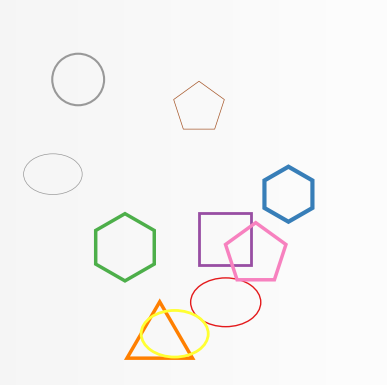[{"shape": "oval", "thickness": 1, "radius": 0.45, "center": [0.582, 0.215]}, {"shape": "hexagon", "thickness": 3, "radius": 0.36, "center": [0.744, 0.496]}, {"shape": "hexagon", "thickness": 2.5, "radius": 0.44, "center": [0.323, 0.358]}, {"shape": "square", "thickness": 2, "radius": 0.34, "center": [0.581, 0.378]}, {"shape": "triangle", "thickness": 2.5, "radius": 0.49, "center": [0.412, 0.118]}, {"shape": "oval", "thickness": 2, "radius": 0.43, "center": [0.451, 0.133]}, {"shape": "pentagon", "thickness": 0.5, "radius": 0.34, "center": [0.514, 0.72]}, {"shape": "pentagon", "thickness": 2.5, "radius": 0.41, "center": [0.66, 0.34]}, {"shape": "circle", "thickness": 1.5, "radius": 0.33, "center": [0.202, 0.794]}, {"shape": "oval", "thickness": 0.5, "radius": 0.38, "center": [0.137, 0.548]}]